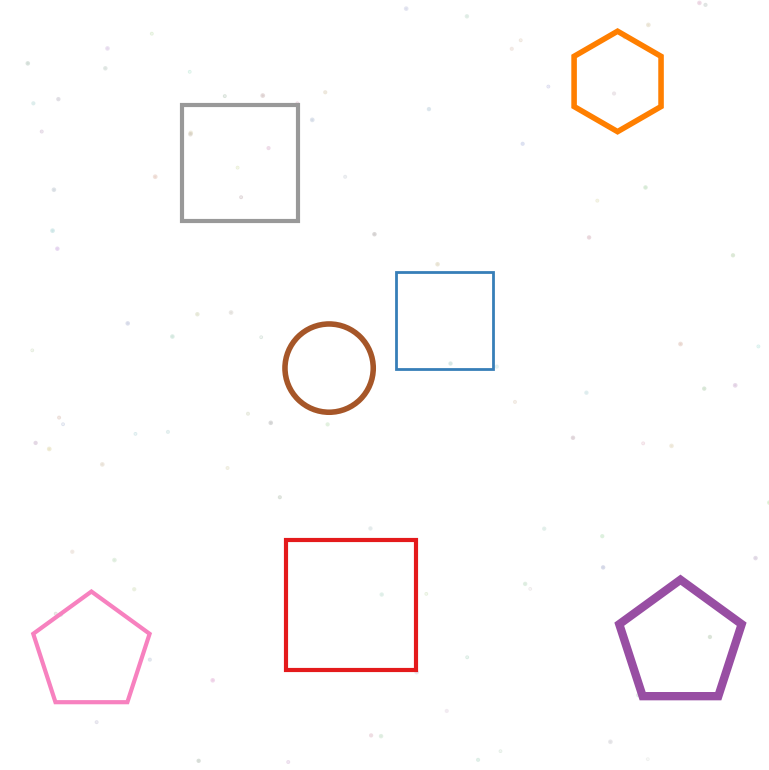[{"shape": "square", "thickness": 1.5, "radius": 0.42, "center": [0.456, 0.214]}, {"shape": "square", "thickness": 1, "radius": 0.32, "center": [0.577, 0.584]}, {"shape": "pentagon", "thickness": 3, "radius": 0.42, "center": [0.884, 0.164]}, {"shape": "hexagon", "thickness": 2, "radius": 0.33, "center": [0.802, 0.894]}, {"shape": "circle", "thickness": 2, "radius": 0.29, "center": [0.427, 0.522]}, {"shape": "pentagon", "thickness": 1.5, "radius": 0.4, "center": [0.119, 0.152]}, {"shape": "square", "thickness": 1.5, "radius": 0.38, "center": [0.312, 0.788]}]